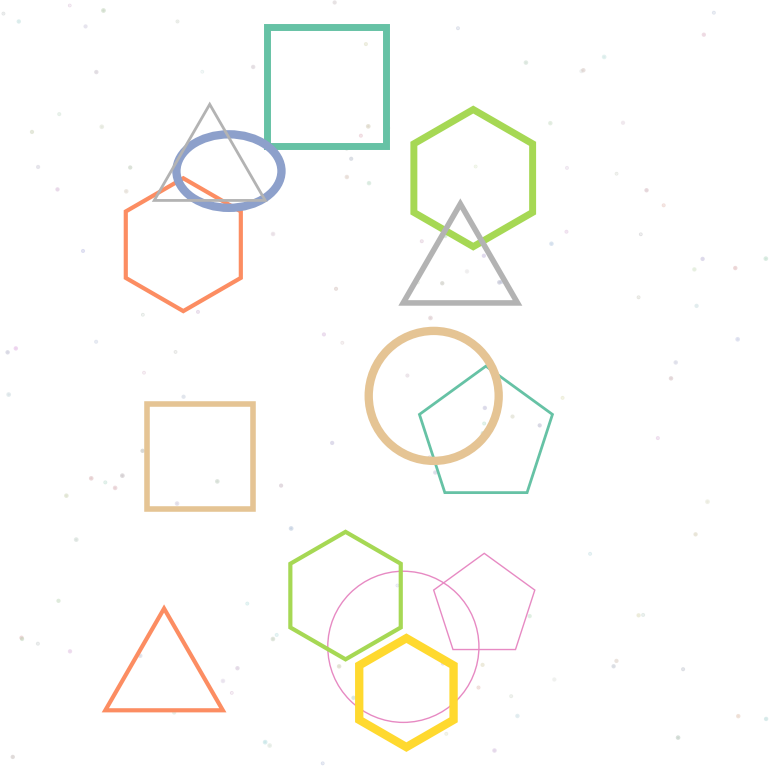[{"shape": "pentagon", "thickness": 1, "radius": 0.45, "center": [0.631, 0.434]}, {"shape": "square", "thickness": 2.5, "radius": 0.39, "center": [0.424, 0.888]}, {"shape": "triangle", "thickness": 1.5, "radius": 0.44, "center": [0.213, 0.122]}, {"shape": "hexagon", "thickness": 1.5, "radius": 0.43, "center": [0.238, 0.682]}, {"shape": "oval", "thickness": 3, "radius": 0.34, "center": [0.297, 0.778]}, {"shape": "circle", "thickness": 0.5, "radius": 0.49, "center": [0.524, 0.16]}, {"shape": "pentagon", "thickness": 0.5, "radius": 0.35, "center": [0.629, 0.212]}, {"shape": "hexagon", "thickness": 1.5, "radius": 0.41, "center": [0.449, 0.226]}, {"shape": "hexagon", "thickness": 2.5, "radius": 0.45, "center": [0.615, 0.769]}, {"shape": "hexagon", "thickness": 3, "radius": 0.35, "center": [0.528, 0.1]}, {"shape": "circle", "thickness": 3, "radius": 0.42, "center": [0.563, 0.486]}, {"shape": "square", "thickness": 2, "radius": 0.34, "center": [0.259, 0.407]}, {"shape": "triangle", "thickness": 2, "radius": 0.43, "center": [0.598, 0.649]}, {"shape": "triangle", "thickness": 1, "radius": 0.42, "center": [0.272, 0.781]}]